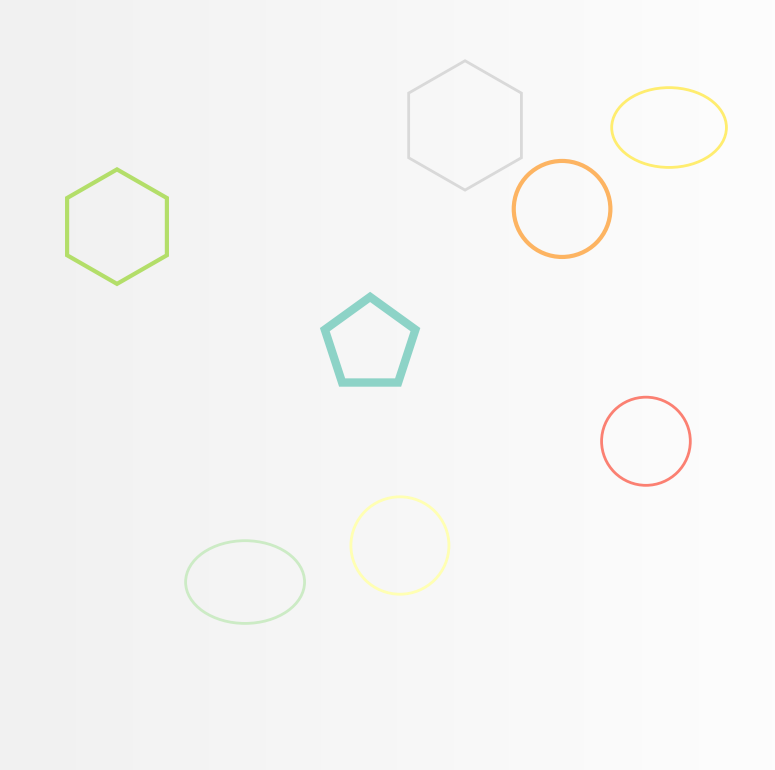[{"shape": "pentagon", "thickness": 3, "radius": 0.31, "center": [0.478, 0.553]}, {"shape": "circle", "thickness": 1, "radius": 0.32, "center": [0.516, 0.292]}, {"shape": "circle", "thickness": 1, "radius": 0.29, "center": [0.833, 0.427]}, {"shape": "circle", "thickness": 1.5, "radius": 0.31, "center": [0.725, 0.729]}, {"shape": "hexagon", "thickness": 1.5, "radius": 0.37, "center": [0.151, 0.706]}, {"shape": "hexagon", "thickness": 1, "radius": 0.42, "center": [0.6, 0.837]}, {"shape": "oval", "thickness": 1, "radius": 0.38, "center": [0.316, 0.244]}, {"shape": "oval", "thickness": 1, "radius": 0.37, "center": [0.863, 0.834]}]